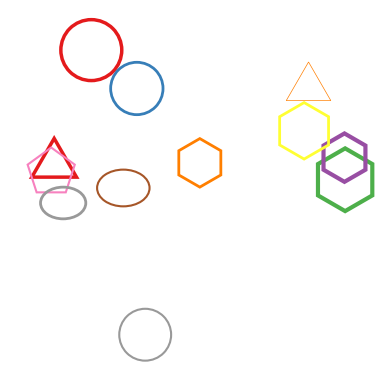[{"shape": "circle", "thickness": 2.5, "radius": 0.4, "center": [0.237, 0.87]}, {"shape": "triangle", "thickness": 2.5, "radius": 0.34, "center": [0.141, 0.573]}, {"shape": "circle", "thickness": 2, "radius": 0.34, "center": [0.355, 0.77]}, {"shape": "hexagon", "thickness": 3, "radius": 0.41, "center": [0.896, 0.533]}, {"shape": "hexagon", "thickness": 3, "radius": 0.31, "center": [0.895, 0.591]}, {"shape": "triangle", "thickness": 0.5, "radius": 0.33, "center": [0.801, 0.772]}, {"shape": "hexagon", "thickness": 2, "radius": 0.32, "center": [0.519, 0.577]}, {"shape": "hexagon", "thickness": 2, "radius": 0.37, "center": [0.79, 0.66]}, {"shape": "oval", "thickness": 1.5, "radius": 0.34, "center": [0.32, 0.512]}, {"shape": "pentagon", "thickness": 1.5, "radius": 0.32, "center": [0.133, 0.552]}, {"shape": "oval", "thickness": 2, "radius": 0.29, "center": [0.164, 0.473]}, {"shape": "circle", "thickness": 1.5, "radius": 0.34, "center": [0.377, 0.131]}]